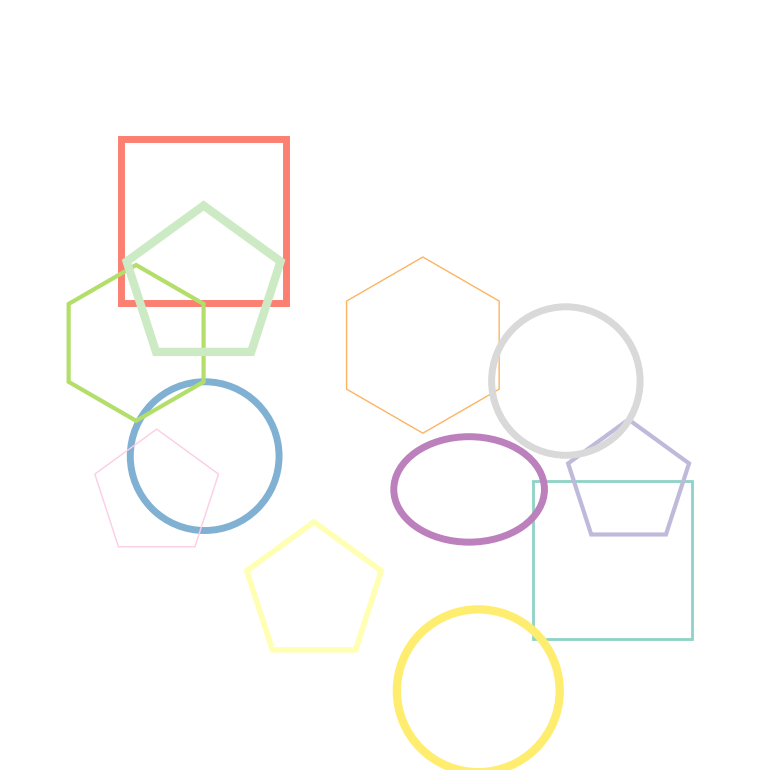[{"shape": "square", "thickness": 1, "radius": 0.52, "center": [0.796, 0.273]}, {"shape": "pentagon", "thickness": 2, "radius": 0.46, "center": [0.408, 0.23]}, {"shape": "pentagon", "thickness": 1.5, "radius": 0.41, "center": [0.816, 0.373]}, {"shape": "square", "thickness": 2.5, "radius": 0.53, "center": [0.264, 0.713]}, {"shape": "circle", "thickness": 2.5, "radius": 0.48, "center": [0.266, 0.408]}, {"shape": "hexagon", "thickness": 0.5, "radius": 0.57, "center": [0.549, 0.552]}, {"shape": "hexagon", "thickness": 1.5, "radius": 0.51, "center": [0.177, 0.555]}, {"shape": "pentagon", "thickness": 0.5, "radius": 0.42, "center": [0.203, 0.358]}, {"shape": "circle", "thickness": 2.5, "radius": 0.48, "center": [0.735, 0.505]}, {"shape": "oval", "thickness": 2.5, "radius": 0.49, "center": [0.609, 0.364]}, {"shape": "pentagon", "thickness": 3, "radius": 0.53, "center": [0.264, 0.628]}, {"shape": "circle", "thickness": 3, "radius": 0.53, "center": [0.621, 0.103]}]